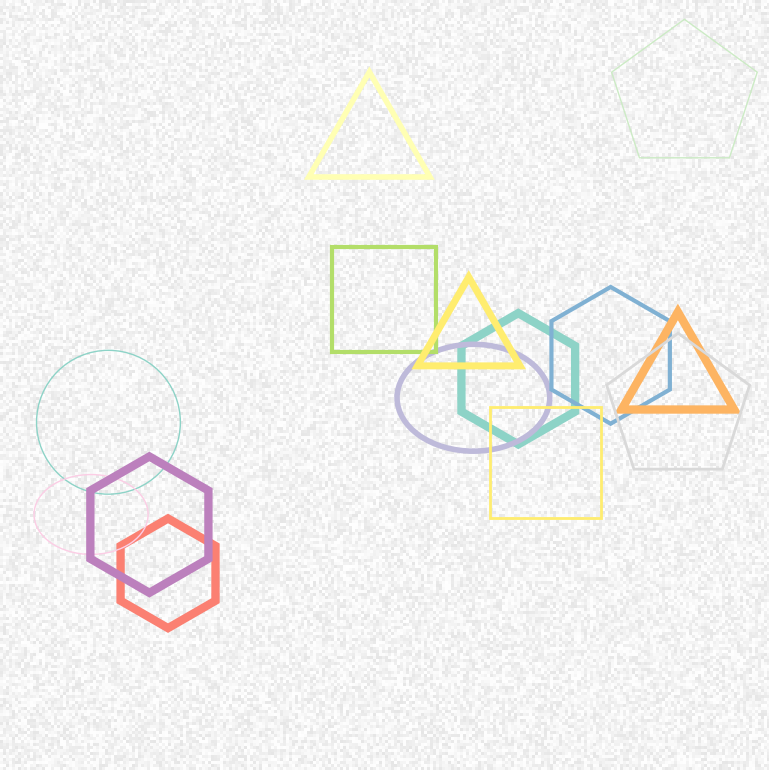[{"shape": "circle", "thickness": 0.5, "radius": 0.47, "center": [0.141, 0.452]}, {"shape": "hexagon", "thickness": 3, "radius": 0.43, "center": [0.673, 0.508]}, {"shape": "triangle", "thickness": 2, "radius": 0.45, "center": [0.48, 0.816]}, {"shape": "oval", "thickness": 2, "radius": 0.5, "center": [0.615, 0.483]}, {"shape": "hexagon", "thickness": 3, "radius": 0.36, "center": [0.218, 0.255]}, {"shape": "hexagon", "thickness": 1.5, "radius": 0.44, "center": [0.793, 0.539]}, {"shape": "triangle", "thickness": 3, "radius": 0.42, "center": [0.88, 0.51]}, {"shape": "square", "thickness": 1.5, "radius": 0.34, "center": [0.498, 0.611]}, {"shape": "oval", "thickness": 0.5, "radius": 0.37, "center": [0.118, 0.332]}, {"shape": "pentagon", "thickness": 1, "radius": 0.49, "center": [0.881, 0.47]}, {"shape": "hexagon", "thickness": 3, "radius": 0.44, "center": [0.194, 0.319]}, {"shape": "pentagon", "thickness": 0.5, "radius": 0.5, "center": [0.889, 0.876]}, {"shape": "triangle", "thickness": 2.5, "radius": 0.38, "center": [0.609, 0.563]}, {"shape": "square", "thickness": 1, "radius": 0.36, "center": [0.708, 0.399]}]